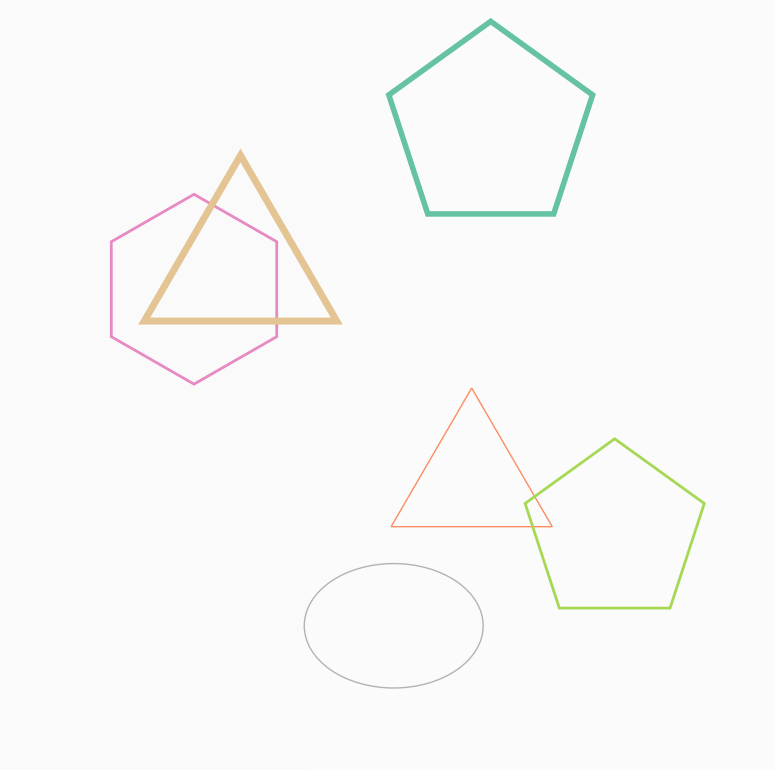[{"shape": "pentagon", "thickness": 2, "radius": 0.69, "center": [0.633, 0.834]}, {"shape": "triangle", "thickness": 0.5, "radius": 0.6, "center": [0.609, 0.376]}, {"shape": "hexagon", "thickness": 1, "radius": 0.62, "center": [0.25, 0.624]}, {"shape": "pentagon", "thickness": 1, "radius": 0.61, "center": [0.793, 0.309]}, {"shape": "triangle", "thickness": 2.5, "radius": 0.72, "center": [0.31, 0.655]}, {"shape": "oval", "thickness": 0.5, "radius": 0.58, "center": [0.508, 0.187]}]